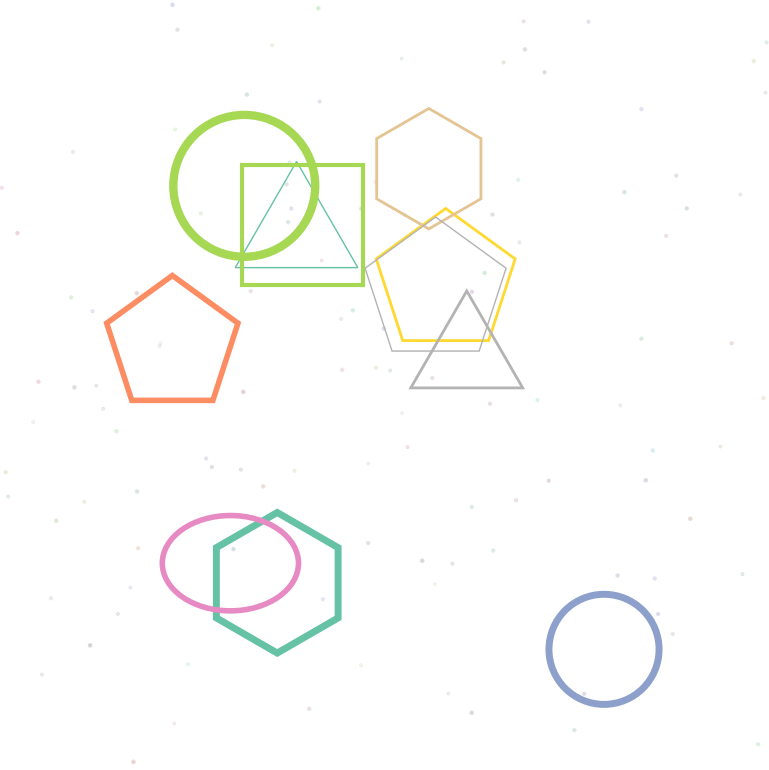[{"shape": "hexagon", "thickness": 2.5, "radius": 0.46, "center": [0.36, 0.243]}, {"shape": "triangle", "thickness": 0.5, "radius": 0.46, "center": [0.385, 0.698]}, {"shape": "pentagon", "thickness": 2, "radius": 0.45, "center": [0.224, 0.553]}, {"shape": "circle", "thickness": 2.5, "radius": 0.36, "center": [0.784, 0.157]}, {"shape": "oval", "thickness": 2, "radius": 0.44, "center": [0.299, 0.269]}, {"shape": "square", "thickness": 1.5, "radius": 0.39, "center": [0.393, 0.707]}, {"shape": "circle", "thickness": 3, "radius": 0.46, "center": [0.317, 0.759]}, {"shape": "pentagon", "thickness": 1, "radius": 0.47, "center": [0.579, 0.634]}, {"shape": "hexagon", "thickness": 1, "radius": 0.39, "center": [0.557, 0.781]}, {"shape": "pentagon", "thickness": 0.5, "radius": 0.48, "center": [0.566, 0.622]}, {"shape": "triangle", "thickness": 1, "radius": 0.42, "center": [0.606, 0.538]}]